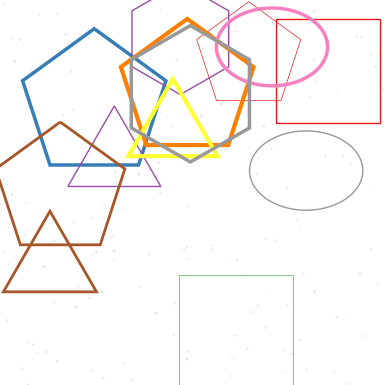[{"shape": "square", "thickness": 1, "radius": 0.67, "center": [0.853, 0.815]}, {"shape": "pentagon", "thickness": 0.5, "radius": 0.71, "center": [0.646, 0.853]}, {"shape": "pentagon", "thickness": 2.5, "radius": 0.98, "center": [0.245, 0.73]}, {"shape": "square", "thickness": 0.5, "radius": 0.74, "center": [0.613, 0.137]}, {"shape": "triangle", "thickness": 1, "radius": 0.7, "center": [0.297, 0.585]}, {"shape": "hexagon", "thickness": 1, "radius": 0.73, "center": [0.468, 0.899]}, {"shape": "pentagon", "thickness": 3, "radius": 0.91, "center": [0.486, 0.77]}, {"shape": "triangle", "thickness": 3, "radius": 0.67, "center": [0.449, 0.661]}, {"shape": "pentagon", "thickness": 2, "radius": 0.88, "center": [0.157, 0.507]}, {"shape": "triangle", "thickness": 2, "radius": 0.7, "center": [0.13, 0.312]}, {"shape": "oval", "thickness": 2.5, "radius": 0.72, "center": [0.706, 0.878]}, {"shape": "hexagon", "thickness": 2.5, "radius": 0.89, "center": [0.494, 0.756]}, {"shape": "oval", "thickness": 1, "radius": 0.74, "center": [0.795, 0.557]}]